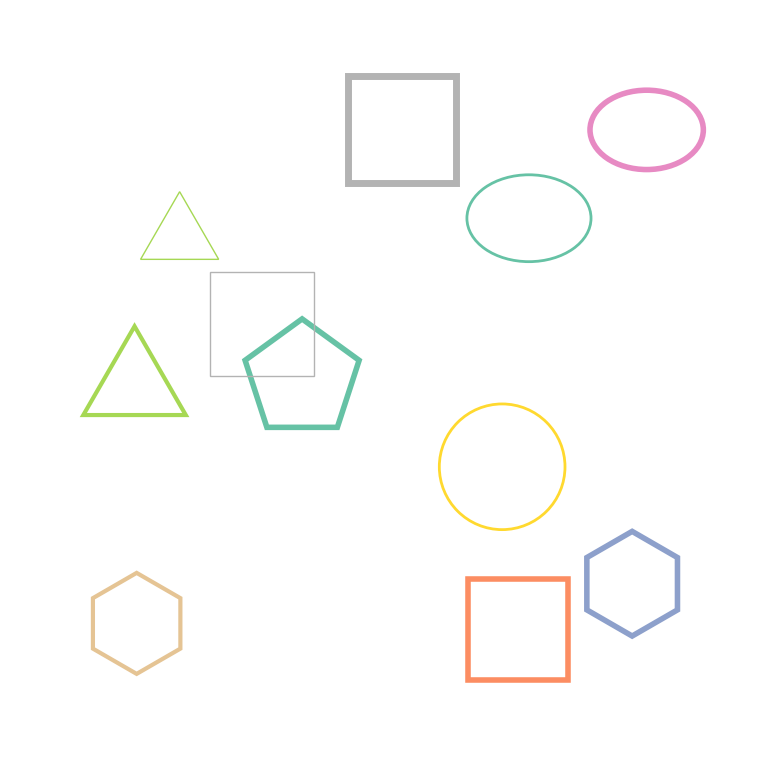[{"shape": "oval", "thickness": 1, "radius": 0.4, "center": [0.687, 0.717]}, {"shape": "pentagon", "thickness": 2, "radius": 0.39, "center": [0.392, 0.508]}, {"shape": "square", "thickness": 2, "radius": 0.33, "center": [0.673, 0.182]}, {"shape": "hexagon", "thickness": 2, "radius": 0.34, "center": [0.821, 0.242]}, {"shape": "oval", "thickness": 2, "radius": 0.37, "center": [0.84, 0.831]}, {"shape": "triangle", "thickness": 0.5, "radius": 0.29, "center": [0.233, 0.692]}, {"shape": "triangle", "thickness": 1.5, "radius": 0.38, "center": [0.175, 0.499]}, {"shape": "circle", "thickness": 1, "radius": 0.41, "center": [0.652, 0.394]}, {"shape": "hexagon", "thickness": 1.5, "radius": 0.33, "center": [0.177, 0.19]}, {"shape": "square", "thickness": 2.5, "radius": 0.35, "center": [0.522, 0.832]}, {"shape": "square", "thickness": 0.5, "radius": 0.34, "center": [0.341, 0.579]}]